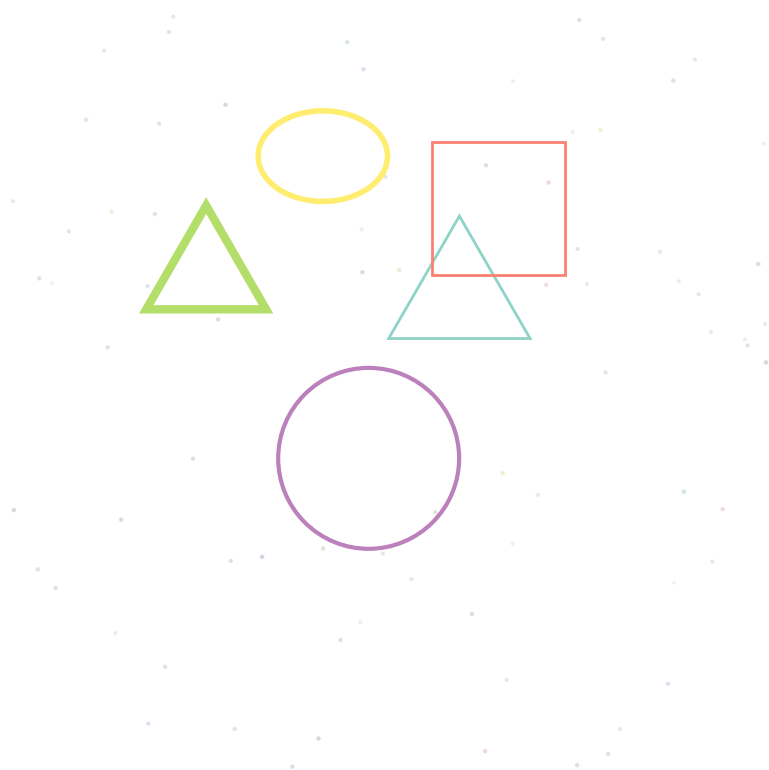[{"shape": "triangle", "thickness": 1, "radius": 0.53, "center": [0.597, 0.613]}, {"shape": "square", "thickness": 1, "radius": 0.43, "center": [0.648, 0.729]}, {"shape": "triangle", "thickness": 3, "radius": 0.45, "center": [0.268, 0.643]}, {"shape": "circle", "thickness": 1.5, "radius": 0.59, "center": [0.479, 0.405]}, {"shape": "oval", "thickness": 2, "radius": 0.42, "center": [0.419, 0.797]}]